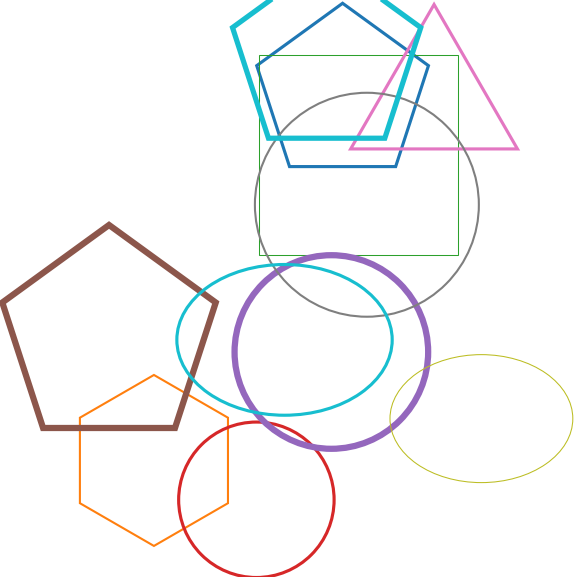[{"shape": "pentagon", "thickness": 1.5, "radius": 0.78, "center": [0.593, 0.837]}, {"shape": "hexagon", "thickness": 1, "radius": 0.74, "center": [0.267, 0.202]}, {"shape": "square", "thickness": 0.5, "radius": 0.86, "center": [0.621, 0.73]}, {"shape": "circle", "thickness": 1.5, "radius": 0.67, "center": [0.444, 0.134]}, {"shape": "circle", "thickness": 3, "radius": 0.84, "center": [0.574, 0.39]}, {"shape": "pentagon", "thickness": 3, "radius": 0.97, "center": [0.189, 0.415]}, {"shape": "triangle", "thickness": 1.5, "radius": 0.83, "center": [0.752, 0.825]}, {"shape": "circle", "thickness": 1, "radius": 0.97, "center": [0.635, 0.645]}, {"shape": "oval", "thickness": 0.5, "radius": 0.79, "center": [0.834, 0.274]}, {"shape": "pentagon", "thickness": 2.5, "radius": 0.86, "center": [0.566, 0.898]}, {"shape": "oval", "thickness": 1.5, "radius": 0.93, "center": [0.493, 0.411]}]